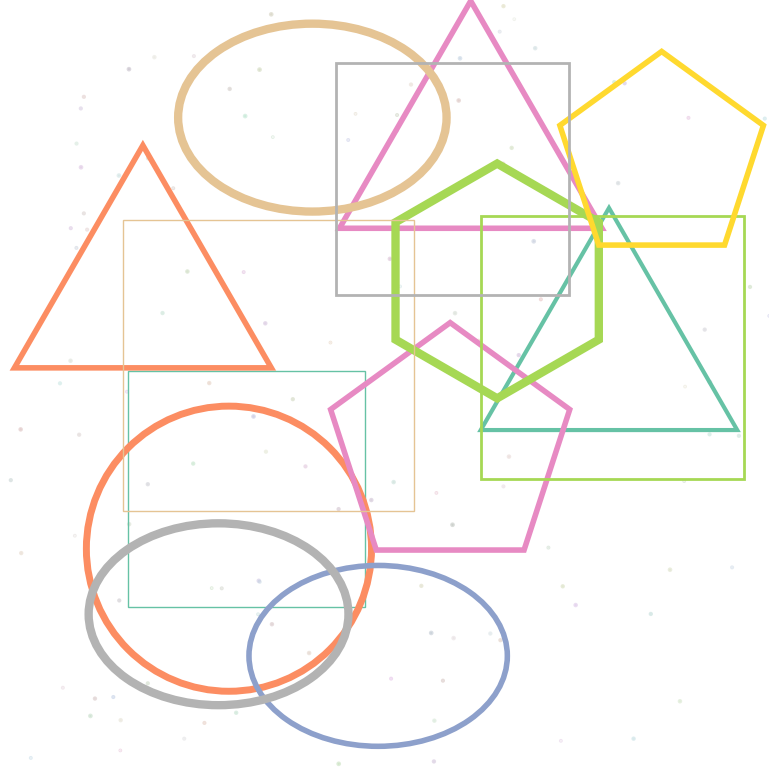[{"shape": "square", "thickness": 0.5, "radius": 0.77, "center": [0.32, 0.365]}, {"shape": "triangle", "thickness": 1.5, "radius": 0.96, "center": [0.791, 0.538]}, {"shape": "triangle", "thickness": 2, "radius": 0.96, "center": [0.186, 0.619]}, {"shape": "circle", "thickness": 2.5, "radius": 0.93, "center": [0.297, 0.287]}, {"shape": "oval", "thickness": 2, "radius": 0.84, "center": [0.491, 0.148]}, {"shape": "triangle", "thickness": 2, "radius": 0.98, "center": [0.611, 0.802]}, {"shape": "pentagon", "thickness": 2, "radius": 0.82, "center": [0.585, 0.418]}, {"shape": "square", "thickness": 1, "radius": 0.85, "center": [0.795, 0.549]}, {"shape": "hexagon", "thickness": 3, "radius": 0.76, "center": [0.646, 0.635]}, {"shape": "pentagon", "thickness": 2, "radius": 0.7, "center": [0.859, 0.794]}, {"shape": "square", "thickness": 0.5, "radius": 0.95, "center": [0.349, 0.525]}, {"shape": "oval", "thickness": 3, "radius": 0.87, "center": [0.406, 0.847]}, {"shape": "oval", "thickness": 3, "radius": 0.84, "center": [0.284, 0.202]}, {"shape": "square", "thickness": 1, "radius": 0.75, "center": [0.588, 0.768]}]